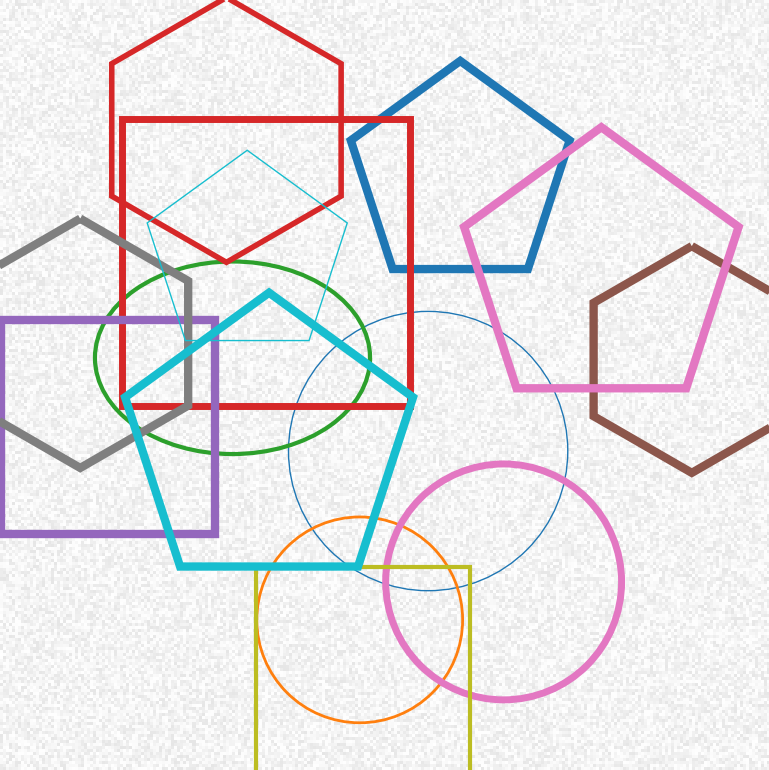[{"shape": "circle", "thickness": 0.5, "radius": 0.91, "center": [0.556, 0.414]}, {"shape": "pentagon", "thickness": 3, "radius": 0.75, "center": [0.598, 0.771]}, {"shape": "circle", "thickness": 1, "radius": 0.67, "center": [0.467, 0.195]}, {"shape": "oval", "thickness": 1.5, "radius": 0.89, "center": [0.302, 0.535]}, {"shape": "square", "thickness": 2.5, "radius": 0.93, "center": [0.346, 0.659]}, {"shape": "hexagon", "thickness": 2, "radius": 0.86, "center": [0.294, 0.831]}, {"shape": "square", "thickness": 3, "radius": 0.7, "center": [0.14, 0.445]}, {"shape": "hexagon", "thickness": 3, "radius": 0.74, "center": [0.898, 0.533]}, {"shape": "circle", "thickness": 2.5, "radius": 0.77, "center": [0.654, 0.244]}, {"shape": "pentagon", "thickness": 3, "radius": 0.94, "center": [0.781, 0.647]}, {"shape": "hexagon", "thickness": 3, "radius": 0.81, "center": [0.104, 0.554]}, {"shape": "square", "thickness": 1.5, "radius": 0.69, "center": [0.472, 0.125]}, {"shape": "pentagon", "thickness": 3, "radius": 0.98, "center": [0.349, 0.423]}, {"shape": "pentagon", "thickness": 0.5, "radius": 0.68, "center": [0.321, 0.668]}]